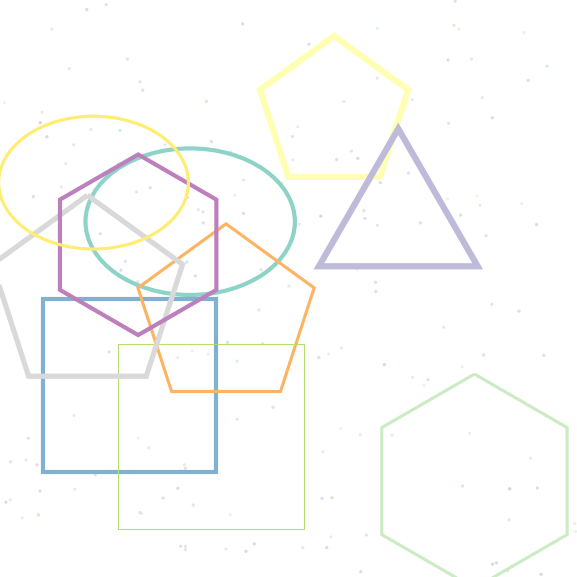[{"shape": "oval", "thickness": 2, "radius": 0.91, "center": [0.329, 0.615]}, {"shape": "pentagon", "thickness": 3, "radius": 0.67, "center": [0.579, 0.802]}, {"shape": "triangle", "thickness": 3, "radius": 0.79, "center": [0.69, 0.617]}, {"shape": "square", "thickness": 2, "radius": 0.75, "center": [0.224, 0.332]}, {"shape": "pentagon", "thickness": 1.5, "radius": 0.8, "center": [0.391, 0.451]}, {"shape": "square", "thickness": 0.5, "radius": 0.8, "center": [0.365, 0.243]}, {"shape": "pentagon", "thickness": 2.5, "radius": 0.87, "center": [0.151, 0.488]}, {"shape": "hexagon", "thickness": 2, "radius": 0.78, "center": [0.239, 0.575]}, {"shape": "hexagon", "thickness": 1.5, "radius": 0.93, "center": [0.822, 0.166]}, {"shape": "oval", "thickness": 1.5, "radius": 0.82, "center": [0.162, 0.683]}]